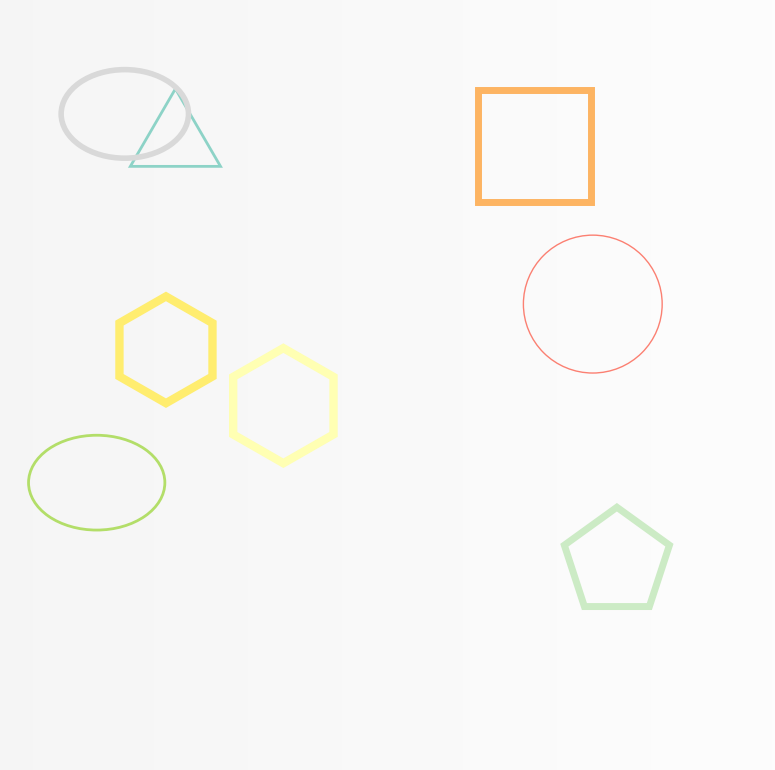[{"shape": "triangle", "thickness": 1, "radius": 0.34, "center": [0.226, 0.818]}, {"shape": "hexagon", "thickness": 3, "radius": 0.37, "center": [0.366, 0.473]}, {"shape": "circle", "thickness": 0.5, "radius": 0.45, "center": [0.765, 0.605]}, {"shape": "square", "thickness": 2.5, "radius": 0.36, "center": [0.689, 0.811]}, {"shape": "oval", "thickness": 1, "radius": 0.44, "center": [0.125, 0.373]}, {"shape": "oval", "thickness": 2, "radius": 0.41, "center": [0.161, 0.852]}, {"shape": "pentagon", "thickness": 2.5, "radius": 0.36, "center": [0.796, 0.27]}, {"shape": "hexagon", "thickness": 3, "radius": 0.35, "center": [0.214, 0.546]}]